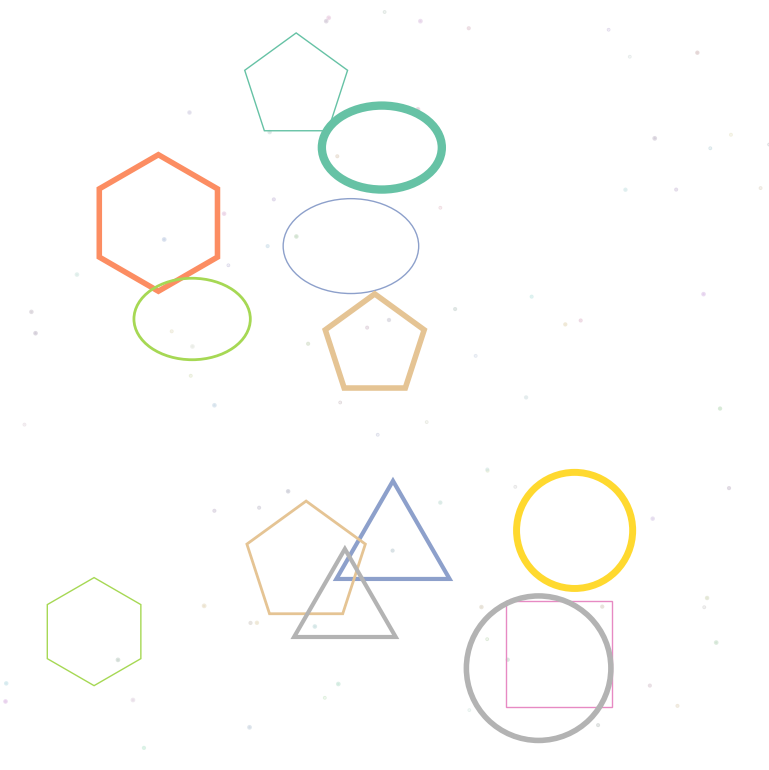[{"shape": "oval", "thickness": 3, "radius": 0.39, "center": [0.496, 0.808]}, {"shape": "pentagon", "thickness": 0.5, "radius": 0.35, "center": [0.385, 0.887]}, {"shape": "hexagon", "thickness": 2, "radius": 0.44, "center": [0.206, 0.71]}, {"shape": "triangle", "thickness": 1.5, "radius": 0.42, "center": [0.51, 0.291]}, {"shape": "oval", "thickness": 0.5, "radius": 0.44, "center": [0.456, 0.68]}, {"shape": "square", "thickness": 0.5, "radius": 0.34, "center": [0.726, 0.151]}, {"shape": "hexagon", "thickness": 0.5, "radius": 0.35, "center": [0.122, 0.18]}, {"shape": "oval", "thickness": 1, "radius": 0.38, "center": [0.25, 0.586]}, {"shape": "circle", "thickness": 2.5, "radius": 0.38, "center": [0.746, 0.311]}, {"shape": "pentagon", "thickness": 1, "radius": 0.4, "center": [0.398, 0.268]}, {"shape": "pentagon", "thickness": 2, "radius": 0.34, "center": [0.487, 0.551]}, {"shape": "triangle", "thickness": 1.5, "radius": 0.38, "center": [0.448, 0.211]}, {"shape": "circle", "thickness": 2, "radius": 0.47, "center": [0.7, 0.132]}]